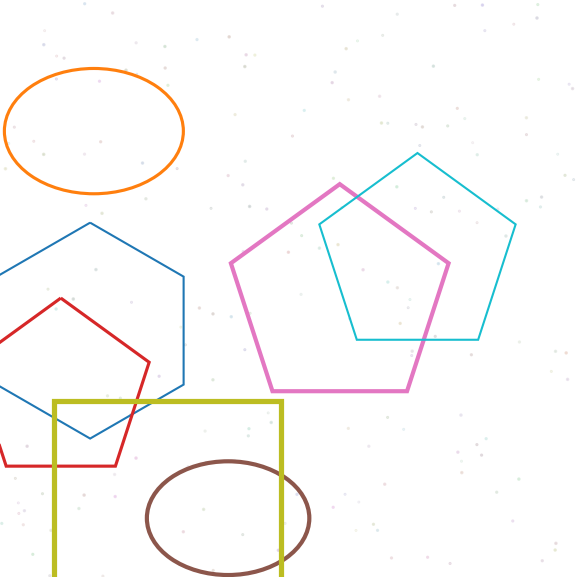[{"shape": "hexagon", "thickness": 1, "radius": 0.93, "center": [0.156, 0.427]}, {"shape": "oval", "thickness": 1.5, "radius": 0.77, "center": [0.163, 0.772]}, {"shape": "pentagon", "thickness": 1.5, "radius": 0.8, "center": [0.105, 0.322]}, {"shape": "oval", "thickness": 2, "radius": 0.7, "center": [0.395, 0.102]}, {"shape": "pentagon", "thickness": 2, "radius": 0.99, "center": [0.588, 0.482]}, {"shape": "square", "thickness": 2.5, "radius": 0.98, "center": [0.291, 0.109]}, {"shape": "pentagon", "thickness": 1, "radius": 0.89, "center": [0.723, 0.555]}]